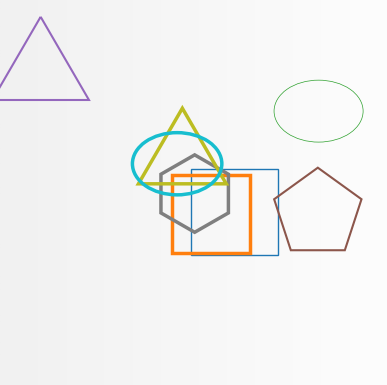[{"shape": "square", "thickness": 1, "radius": 0.56, "center": [0.606, 0.45]}, {"shape": "square", "thickness": 2.5, "radius": 0.51, "center": [0.545, 0.443]}, {"shape": "oval", "thickness": 0.5, "radius": 0.57, "center": [0.822, 0.711]}, {"shape": "triangle", "thickness": 1.5, "radius": 0.72, "center": [0.105, 0.812]}, {"shape": "pentagon", "thickness": 1.5, "radius": 0.59, "center": [0.82, 0.446]}, {"shape": "hexagon", "thickness": 2.5, "radius": 0.5, "center": [0.502, 0.497]}, {"shape": "triangle", "thickness": 2.5, "radius": 0.65, "center": [0.471, 0.588]}, {"shape": "oval", "thickness": 2.5, "radius": 0.58, "center": [0.457, 0.575]}]